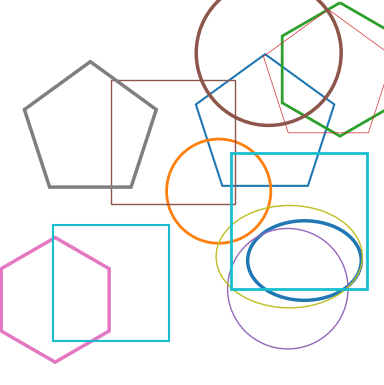[{"shape": "pentagon", "thickness": 1.5, "radius": 0.95, "center": [0.689, 0.67]}, {"shape": "oval", "thickness": 2.5, "radius": 0.74, "center": [0.791, 0.323]}, {"shape": "circle", "thickness": 2, "radius": 0.68, "center": [0.568, 0.503]}, {"shape": "hexagon", "thickness": 2, "radius": 0.87, "center": [0.883, 0.82]}, {"shape": "pentagon", "thickness": 0.5, "radius": 0.89, "center": [0.853, 0.798]}, {"shape": "circle", "thickness": 1, "radius": 0.78, "center": [0.748, 0.25]}, {"shape": "square", "thickness": 1, "radius": 0.8, "center": [0.449, 0.63]}, {"shape": "circle", "thickness": 2.5, "radius": 0.94, "center": [0.698, 0.863]}, {"shape": "hexagon", "thickness": 2.5, "radius": 0.81, "center": [0.143, 0.221]}, {"shape": "pentagon", "thickness": 2.5, "radius": 0.9, "center": [0.235, 0.66]}, {"shape": "oval", "thickness": 1, "radius": 0.95, "center": [0.751, 0.333]}, {"shape": "square", "thickness": 2, "radius": 0.88, "center": [0.777, 0.426]}, {"shape": "square", "thickness": 1.5, "radius": 0.75, "center": [0.289, 0.265]}]